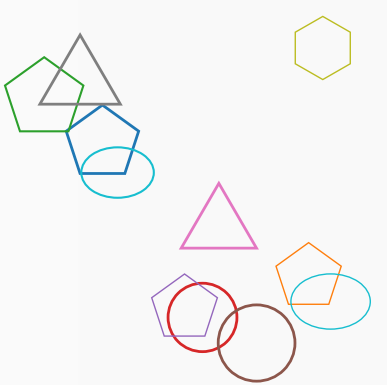[{"shape": "pentagon", "thickness": 2, "radius": 0.49, "center": [0.264, 0.629]}, {"shape": "pentagon", "thickness": 1, "radius": 0.44, "center": [0.796, 0.281]}, {"shape": "pentagon", "thickness": 1.5, "radius": 0.53, "center": [0.114, 0.745]}, {"shape": "circle", "thickness": 2, "radius": 0.44, "center": [0.523, 0.175]}, {"shape": "pentagon", "thickness": 1, "radius": 0.45, "center": [0.476, 0.199]}, {"shape": "circle", "thickness": 2, "radius": 0.5, "center": [0.662, 0.109]}, {"shape": "triangle", "thickness": 2, "radius": 0.56, "center": [0.565, 0.412]}, {"shape": "triangle", "thickness": 2, "radius": 0.6, "center": [0.207, 0.789]}, {"shape": "hexagon", "thickness": 1, "radius": 0.41, "center": [0.833, 0.875]}, {"shape": "oval", "thickness": 1.5, "radius": 0.47, "center": [0.303, 0.552]}, {"shape": "oval", "thickness": 1, "radius": 0.51, "center": [0.853, 0.217]}]